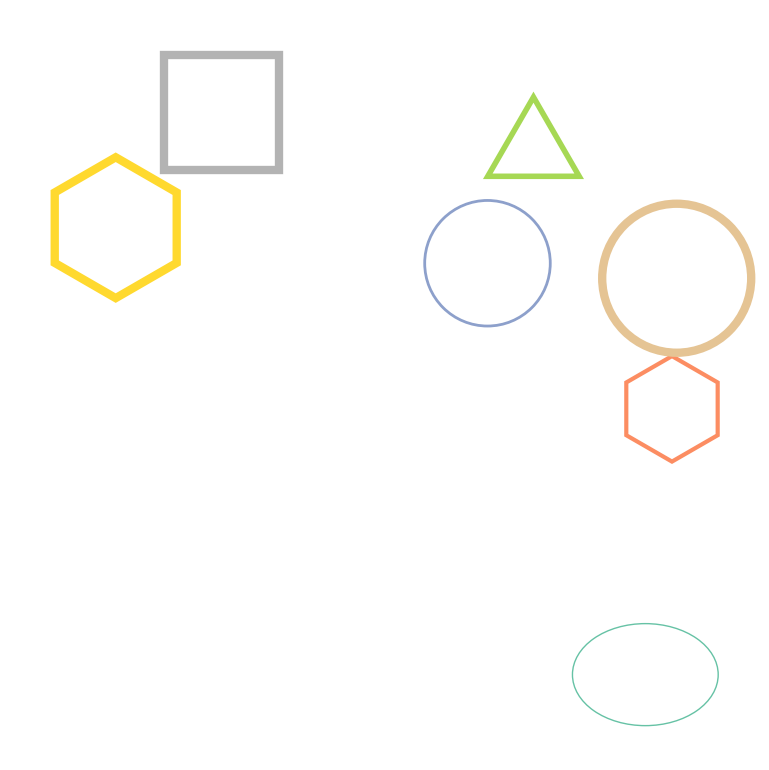[{"shape": "oval", "thickness": 0.5, "radius": 0.47, "center": [0.838, 0.124]}, {"shape": "hexagon", "thickness": 1.5, "radius": 0.34, "center": [0.873, 0.469]}, {"shape": "circle", "thickness": 1, "radius": 0.41, "center": [0.633, 0.658]}, {"shape": "triangle", "thickness": 2, "radius": 0.34, "center": [0.693, 0.805]}, {"shape": "hexagon", "thickness": 3, "radius": 0.46, "center": [0.15, 0.704]}, {"shape": "circle", "thickness": 3, "radius": 0.48, "center": [0.879, 0.639]}, {"shape": "square", "thickness": 3, "radius": 0.37, "center": [0.288, 0.854]}]